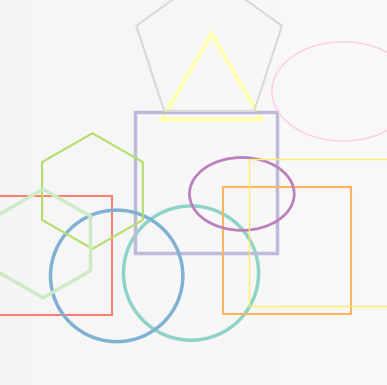[{"shape": "circle", "thickness": 2.5, "radius": 0.87, "center": [0.493, 0.291]}, {"shape": "triangle", "thickness": 3, "radius": 0.74, "center": [0.546, 0.764]}, {"shape": "square", "thickness": 2.5, "radius": 0.92, "center": [0.531, 0.526]}, {"shape": "square", "thickness": 1.5, "radius": 0.77, "center": [0.135, 0.336]}, {"shape": "circle", "thickness": 2.5, "radius": 0.85, "center": [0.301, 0.283]}, {"shape": "square", "thickness": 1.5, "radius": 0.82, "center": [0.742, 0.349]}, {"shape": "hexagon", "thickness": 1.5, "radius": 0.75, "center": [0.239, 0.504]}, {"shape": "oval", "thickness": 1, "radius": 0.92, "center": [0.886, 0.763]}, {"shape": "pentagon", "thickness": 1.5, "radius": 0.99, "center": [0.54, 0.872]}, {"shape": "oval", "thickness": 2, "radius": 0.68, "center": [0.624, 0.496]}, {"shape": "hexagon", "thickness": 2.5, "radius": 0.71, "center": [0.111, 0.368]}, {"shape": "square", "thickness": 1, "radius": 0.95, "center": [0.832, 0.396]}]